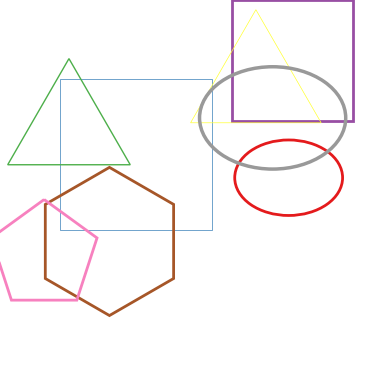[{"shape": "oval", "thickness": 2, "radius": 0.7, "center": [0.75, 0.538]}, {"shape": "square", "thickness": 0.5, "radius": 0.98, "center": [0.354, 0.599]}, {"shape": "triangle", "thickness": 1, "radius": 0.92, "center": [0.179, 0.664]}, {"shape": "square", "thickness": 2, "radius": 0.79, "center": [0.76, 0.843]}, {"shape": "triangle", "thickness": 0.5, "radius": 0.98, "center": [0.665, 0.779]}, {"shape": "hexagon", "thickness": 2, "radius": 0.96, "center": [0.284, 0.373]}, {"shape": "pentagon", "thickness": 2, "radius": 0.72, "center": [0.115, 0.337]}, {"shape": "oval", "thickness": 2.5, "radius": 0.95, "center": [0.708, 0.694]}]